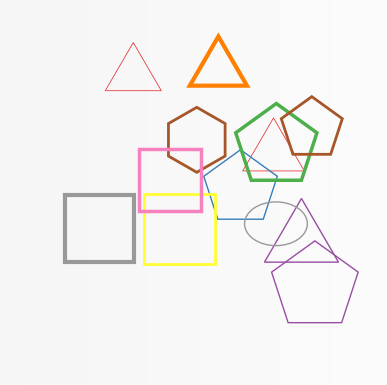[{"shape": "triangle", "thickness": 0.5, "radius": 0.42, "center": [0.344, 0.806]}, {"shape": "triangle", "thickness": 0.5, "radius": 0.46, "center": [0.706, 0.602]}, {"shape": "pentagon", "thickness": 1, "radius": 0.5, "center": [0.621, 0.511]}, {"shape": "pentagon", "thickness": 2.5, "radius": 0.55, "center": [0.713, 0.621]}, {"shape": "triangle", "thickness": 1, "radius": 0.55, "center": [0.778, 0.374]}, {"shape": "pentagon", "thickness": 1, "radius": 0.59, "center": [0.813, 0.257]}, {"shape": "triangle", "thickness": 3, "radius": 0.43, "center": [0.564, 0.82]}, {"shape": "square", "thickness": 2, "radius": 0.45, "center": [0.464, 0.405]}, {"shape": "pentagon", "thickness": 2, "radius": 0.41, "center": [0.805, 0.666]}, {"shape": "hexagon", "thickness": 2, "radius": 0.42, "center": [0.508, 0.637]}, {"shape": "square", "thickness": 2.5, "radius": 0.4, "center": [0.438, 0.532]}, {"shape": "oval", "thickness": 1, "radius": 0.41, "center": [0.712, 0.419]}, {"shape": "square", "thickness": 3, "radius": 0.44, "center": [0.257, 0.407]}]